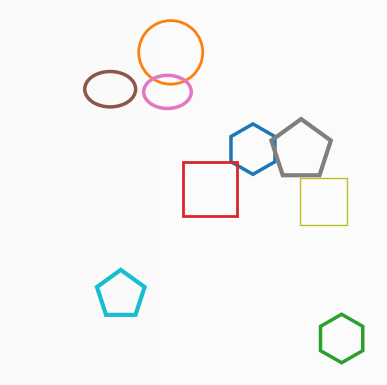[{"shape": "hexagon", "thickness": 2.5, "radius": 0.33, "center": [0.653, 0.613]}, {"shape": "circle", "thickness": 2, "radius": 0.41, "center": [0.441, 0.864]}, {"shape": "hexagon", "thickness": 2.5, "radius": 0.31, "center": [0.882, 0.121]}, {"shape": "square", "thickness": 2, "radius": 0.35, "center": [0.542, 0.508]}, {"shape": "oval", "thickness": 2.5, "radius": 0.33, "center": [0.284, 0.768]}, {"shape": "oval", "thickness": 2.5, "radius": 0.31, "center": [0.432, 0.761]}, {"shape": "pentagon", "thickness": 3, "radius": 0.4, "center": [0.777, 0.61]}, {"shape": "square", "thickness": 1, "radius": 0.3, "center": [0.835, 0.476]}, {"shape": "pentagon", "thickness": 3, "radius": 0.32, "center": [0.312, 0.234]}]